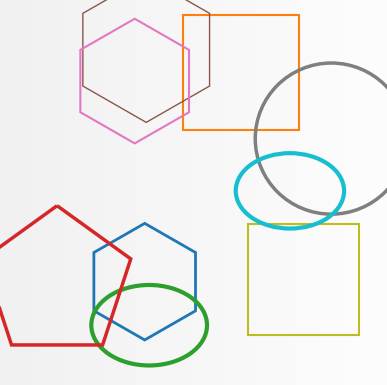[{"shape": "hexagon", "thickness": 2, "radius": 0.76, "center": [0.373, 0.268]}, {"shape": "square", "thickness": 1.5, "radius": 0.75, "center": [0.621, 0.813]}, {"shape": "oval", "thickness": 3, "radius": 0.75, "center": [0.385, 0.155]}, {"shape": "pentagon", "thickness": 2.5, "radius": 1.0, "center": [0.147, 0.266]}, {"shape": "hexagon", "thickness": 1, "radius": 0.94, "center": [0.377, 0.871]}, {"shape": "hexagon", "thickness": 1.5, "radius": 0.81, "center": [0.348, 0.789]}, {"shape": "circle", "thickness": 2.5, "radius": 0.98, "center": [0.855, 0.64]}, {"shape": "square", "thickness": 1.5, "radius": 0.72, "center": [0.784, 0.274]}, {"shape": "oval", "thickness": 3, "radius": 0.7, "center": [0.748, 0.504]}]